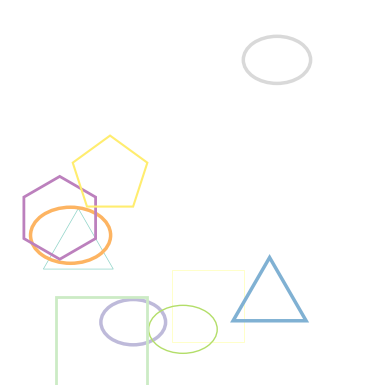[{"shape": "triangle", "thickness": 0.5, "radius": 0.52, "center": [0.203, 0.354]}, {"shape": "square", "thickness": 0.5, "radius": 0.47, "center": [0.541, 0.205]}, {"shape": "oval", "thickness": 2.5, "radius": 0.42, "center": [0.346, 0.163]}, {"shape": "triangle", "thickness": 2.5, "radius": 0.55, "center": [0.7, 0.222]}, {"shape": "oval", "thickness": 2.5, "radius": 0.52, "center": [0.183, 0.389]}, {"shape": "oval", "thickness": 1, "radius": 0.45, "center": [0.475, 0.145]}, {"shape": "oval", "thickness": 2.5, "radius": 0.44, "center": [0.719, 0.844]}, {"shape": "hexagon", "thickness": 2, "radius": 0.54, "center": [0.155, 0.434]}, {"shape": "square", "thickness": 2, "radius": 0.59, "center": [0.263, 0.11]}, {"shape": "pentagon", "thickness": 1.5, "radius": 0.51, "center": [0.286, 0.546]}]